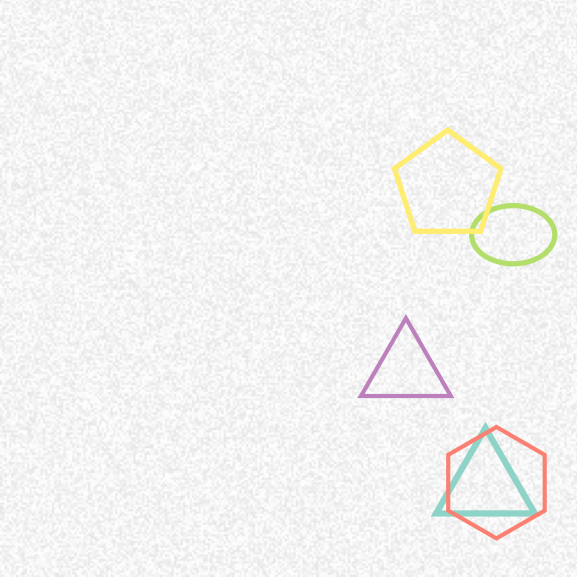[{"shape": "triangle", "thickness": 3, "radius": 0.49, "center": [0.841, 0.159]}, {"shape": "hexagon", "thickness": 2, "radius": 0.48, "center": [0.86, 0.163]}, {"shape": "oval", "thickness": 2.5, "radius": 0.36, "center": [0.889, 0.593]}, {"shape": "triangle", "thickness": 2, "radius": 0.45, "center": [0.703, 0.358]}, {"shape": "pentagon", "thickness": 2.5, "radius": 0.48, "center": [0.775, 0.677]}]